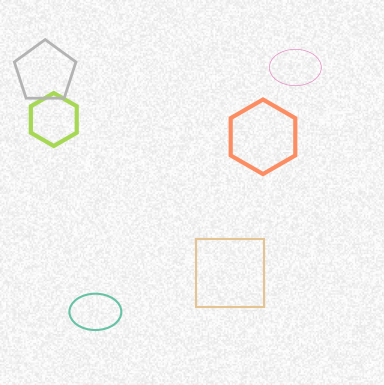[{"shape": "oval", "thickness": 1.5, "radius": 0.34, "center": [0.248, 0.19]}, {"shape": "hexagon", "thickness": 3, "radius": 0.48, "center": [0.683, 0.645]}, {"shape": "oval", "thickness": 0.5, "radius": 0.34, "center": [0.767, 0.825]}, {"shape": "hexagon", "thickness": 3, "radius": 0.34, "center": [0.14, 0.69]}, {"shape": "square", "thickness": 1.5, "radius": 0.45, "center": [0.598, 0.291]}, {"shape": "pentagon", "thickness": 2, "radius": 0.42, "center": [0.117, 0.813]}]